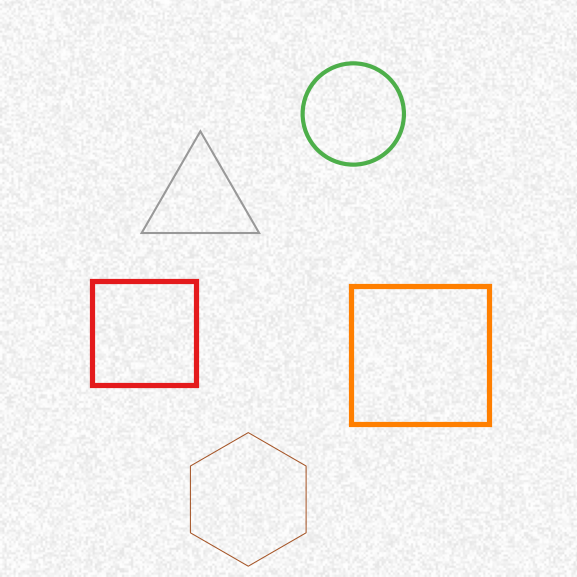[{"shape": "square", "thickness": 2.5, "radius": 0.45, "center": [0.25, 0.422]}, {"shape": "circle", "thickness": 2, "radius": 0.44, "center": [0.612, 0.802]}, {"shape": "square", "thickness": 2.5, "radius": 0.6, "center": [0.727, 0.385]}, {"shape": "hexagon", "thickness": 0.5, "radius": 0.58, "center": [0.43, 0.134]}, {"shape": "triangle", "thickness": 1, "radius": 0.59, "center": [0.347, 0.654]}]